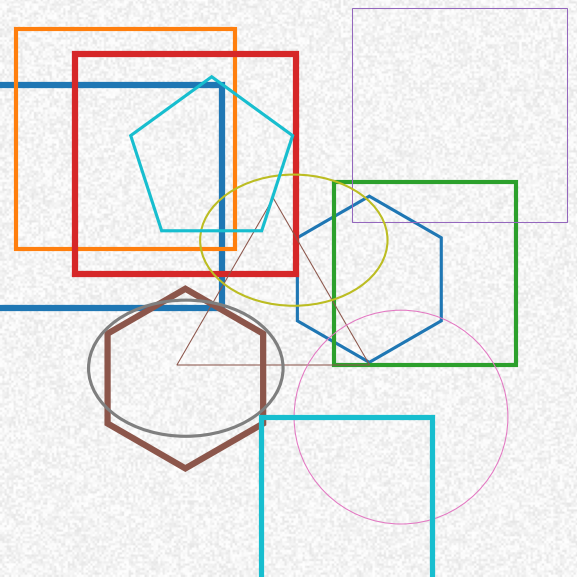[{"shape": "hexagon", "thickness": 1.5, "radius": 0.72, "center": [0.64, 0.516]}, {"shape": "square", "thickness": 3, "radius": 0.97, "center": [0.191, 0.659]}, {"shape": "square", "thickness": 2, "radius": 0.95, "center": [0.218, 0.758]}, {"shape": "square", "thickness": 2, "radius": 0.79, "center": [0.736, 0.526]}, {"shape": "square", "thickness": 3, "radius": 0.95, "center": [0.321, 0.715]}, {"shape": "square", "thickness": 0.5, "radius": 0.93, "center": [0.795, 0.8]}, {"shape": "triangle", "thickness": 0.5, "radius": 0.96, "center": [0.473, 0.463]}, {"shape": "hexagon", "thickness": 3, "radius": 0.78, "center": [0.321, 0.344]}, {"shape": "circle", "thickness": 0.5, "radius": 0.93, "center": [0.694, 0.277]}, {"shape": "oval", "thickness": 1.5, "radius": 0.84, "center": [0.322, 0.362]}, {"shape": "oval", "thickness": 1, "radius": 0.81, "center": [0.509, 0.583]}, {"shape": "pentagon", "thickness": 1.5, "radius": 0.74, "center": [0.367, 0.719]}, {"shape": "square", "thickness": 2.5, "radius": 0.74, "center": [0.6, 0.13]}]